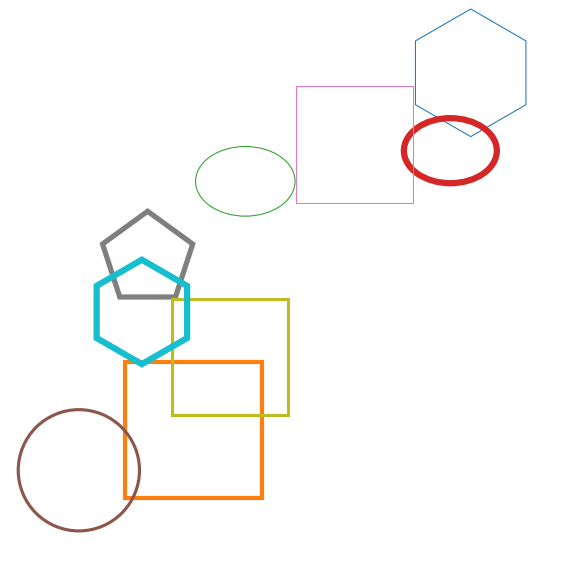[{"shape": "hexagon", "thickness": 0.5, "radius": 0.55, "center": [0.815, 0.873]}, {"shape": "square", "thickness": 2, "radius": 0.59, "center": [0.335, 0.254]}, {"shape": "oval", "thickness": 0.5, "radius": 0.43, "center": [0.425, 0.685]}, {"shape": "oval", "thickness": 3, "radius": 0.4, "center": [0.78, 0.738]}, {"shape": "circle", "thickness": 1.5, "radius": 0.52, "center": [0.137, 0.185]}, {"shape": "square", "thickness": 0.5, "radius": 0.51, "center": [0.614, 0.749]}, {"shape": "pentagon", "thickness": 2.5, "radius": 0.41, "center": [0.256, 0.551]}, {"shape": "square", "thickness": 1.5, "radius": 0.5, "center": [0.398, 0.38]}, {"shape": "hexagon", "thickness": 3, "radius": 0.45, "center": [0.246, 0.459]}]